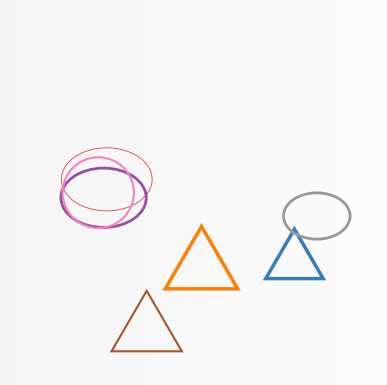[{"shape": "oval", "thickness": 0.5, "radius": 0.59, "center": [0.276, 0.534]}, {"shape": "triangle", "thickness": 2.5, "radius": 0.43, "center": [0.76, 0.319]}, {"shape": "oval", "thickness": 2, "radius": 0.55, "center": [0.267, 0.486]}, {"shape": "triangle", "thickness": 2.5, "radius": 0.54, "center": [0.52, 0.304]}, {"shape": "triangle", "thickness": 1.5, "radius": 0.52, "center": [0.379, 0.14]}, {"shape": "circle", "thickness": 1.5, "radius": 0.46, "center": [0.254, 0.5]}, {"shape": "oval", "thickness": 2, "radius": 0.43, "center": [0.818, 0.439]}]